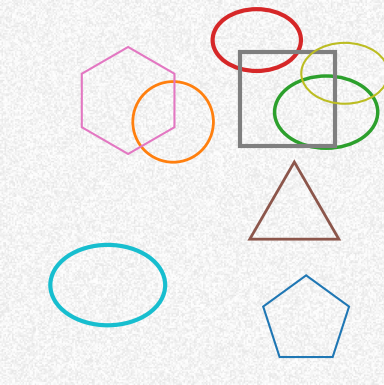[{"shape": "pentagon", "thickness": 1.5, "radius": 0.59, "center": [0.795, 0.168]}, {"shape": "circle", "thickness": 2, "radius": 0.52, "center": [0.45, 0.683]}, {"shape": "oval", "thickness": 2.5, "radius": 0.67, "center": [0.847, 0.709]}, {"shape": "oval", "thickness": 3, "radius": 0.57, "center": [0.667, 0.896]}, {"shape": "triangle", "thickness": 2, "radius": 0.67, "center": [0.764, 0.446]}, {"shape": "hexagon", "thickness": 1.5, "radius": 0.69, "center": [0.333, 0.739]}, {"shape": "square", "thickness": 3, "radius": 0.61, "center": [0.746, 0.743]}, {"shape": "oval", "thickness": 1.5, "radius": 0.56, "center": [0.896, 0.81]}, {"shape": "oval", "thickness": 3, "radius": 0.75, "center": [0.28, 0.26]}]